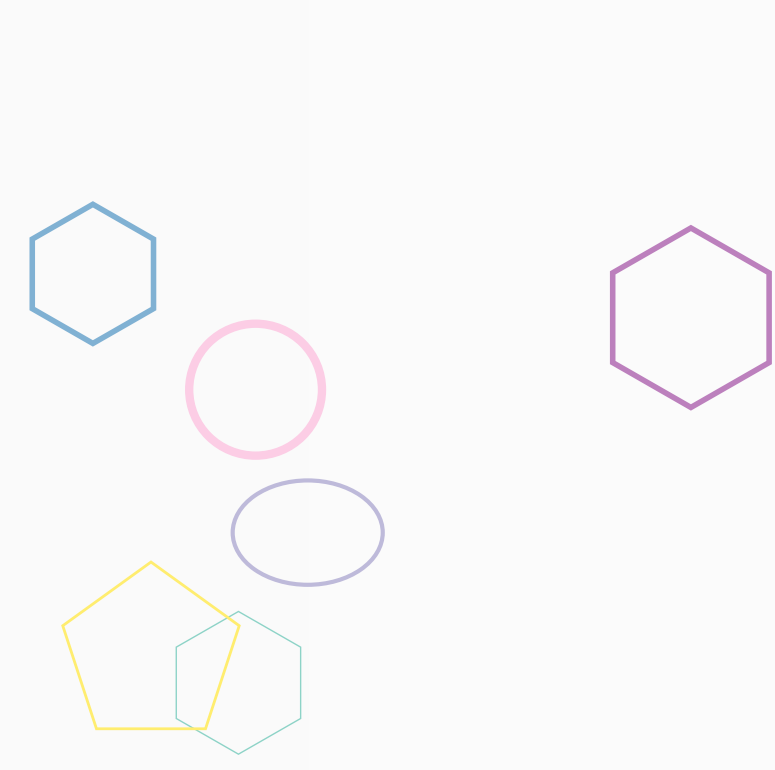[{"shape": "hexagon", "thickness": 0.5, "radius": 0.46, "center": [0.308, 0.113]}, {"shape": "oval", "thickness": 1.5, "radius": 0.48, "center": [0.397, 0.308]}, {"shape": "hexagon", "thickness": 2, "radius": 0.45, "center": [0.12, 0.644]}, {"shape": "circle", "thickness": 3, "radius": 0.43, "center": [0.33, 0.494]}, {"shape": "hexagon", "thickness": 2, "radius": 0.58, "center": [0.891, 0.587]}, {"shape": "pentagon", "thickness": 1, "radius": 0.6, "center": [0.195, 0.15]}]